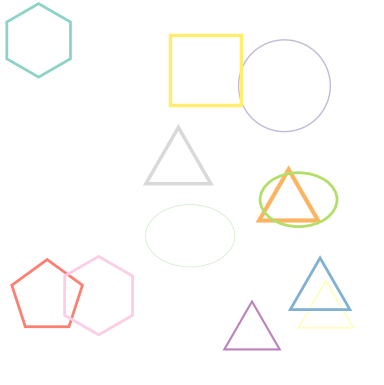[{"shape": "hexagon", "thickness": 2, "radius": 0.48, "center": [0.1, 0.895]}, {"shape": "triangle", "thickness": 1, "radius": 0.41, "center": [0.846, 0.189]}, {"shape": "circle", "thickness": 1, "radius": 0.6, "center": [0.739, 0.777]}, {"shape": "pentagon", "thickness": 2, "radius": 0.48, "center": [0.122, 0.229]}, {"shape": "triangle", "thickness": 2, "radius": 0.45, "center": [0.831, 0.241]}, {"shape": "triangle", "thickness": 3, "radius": 0.44, "center": [0.75, 0.471]}, {"shape": "oval", "thickness": 2, "radius": 0.5, "center": [0.775, 0.481]}, {"shape": "hexagon", "thickness": 2, "radius": 0.51, "center": [0.256, 0.232]}, {"shape": "triangle", "thickness": 2.5, "radius": 0.49, "center": [0.463, 0.572]}, {"shape": "triangle", "thickness": 1.5, "radius": 0.42, "center": [0.655, 0.134]}, {"shape": "oval", "thickness": 0.5, "radius": 0.58, "center": [0.494, 0.388]}, {"shape": "square", "thickness": 2.5, "radius": 0.46, "center": [0.534, 0.818]}]